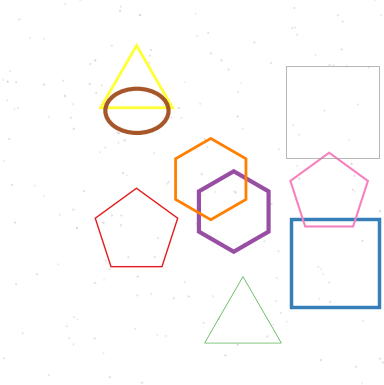[{"shape": "pentagon", "thickness": 1, "radius": 0.56, "center": [0.355, 0.398]}, {"shape": "square", "thickness": 2.5, "radius": 0.57, "center": [0.87, 0.316]}, {"shape": "triangle", "thickness": 0.5, "radius": 0.58, "center": [0.631, 0.166]}, {"shape": "hexagon", "thickness": 3, "radius": 0.52, "center": [0.607, 0.451]}, {"shape": "hexagon", "thickness": 2, "radius": 0.53, "center": [0.547, 0.535]}, {"shape": "triangle", "thickness": 2, "radius": 0.54, "center": [0.355, 0.774]}, {"shape": "oval", "thickness": 3, "radius": 0.41, "center": [0.356, 0.712]}, {"shape": "pentagon", "thickness": 1.5, "radius": 0.53, "center": [0.855, 0.497]}, {"shape": "square", "thickness": 0.5, "radius": 0.6, "center": [0.864, 0.71]}]